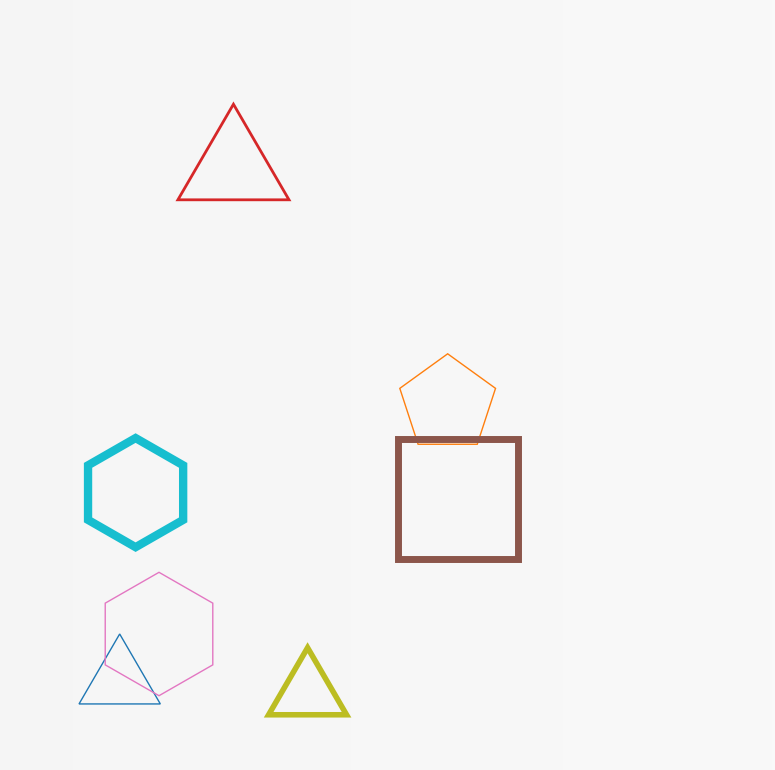[{"shape": "triangle", "thickness": 0.5, "radius": 0.3, "center": [0.154, 0.116]}, {"shape": "pentagon", "thickness": 0.5, "radius": 0.32, "center": [0.578, 0.476]}, {"shape": "triangle", "thickness": 1, "radius": 0.41, "center": [0.301, 0.782]}, {"shape": "square", "thickness": 2.5, "radius": 0.39, "center": [0.591, 0.352]}, {"shape": "hexagon", "thickness": 0.5, "radius": 0.4, "center": [0.205, 0.177]}, {"shape": "triangle", "thickness": 2, "radius": 0.29, "center": [0.397, 0.101]}, {"shape": "hexagon", "thickness": 3, "radius": 0.35, "center": [0.175, 0.36]}]